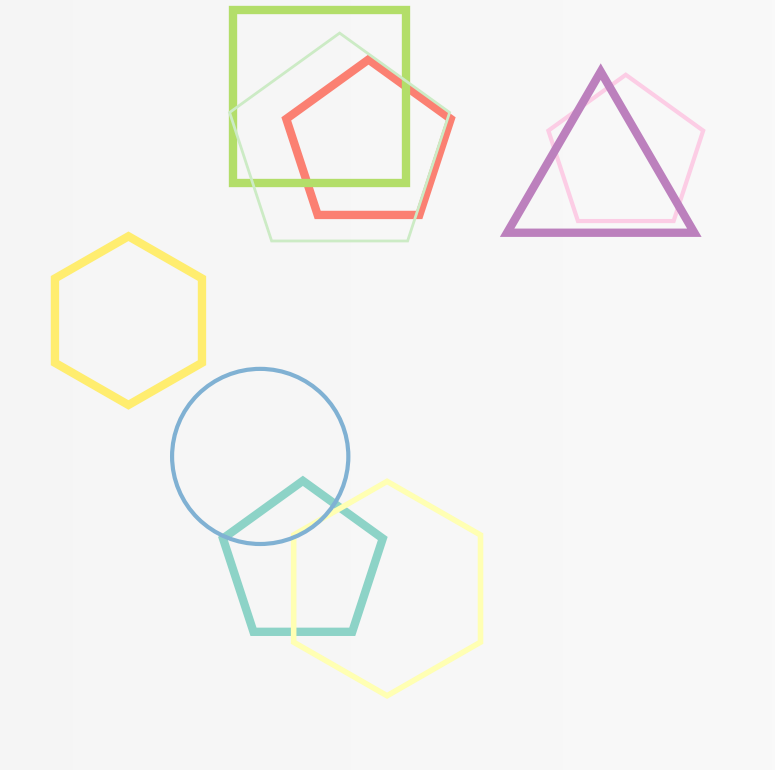[{"shape": "pentagon", "thickness": 3, "radius": 0.54, "center": [0.391, 0.267]}, {"shape": "hexagon", "thickness": 2, "radius": 0.7, "center": [0.499, 0.236]}, {"shape": "pentagon", "thickness": 3, "radius": 0.56, "center": [0.475, 0.811]}, {"shape": "circle", "thickness": 1.5, "radius": 0.57, "center": [0.336, 0.407]}, {"shape": "square", "thickness": 3, "radius": 0.56, "center": [0.412, 0.875]}, {"shape": "pentagon", "thickness": 1.5, "radius": 0.53, "center": [0.807, 0.798]}, {"shape": "triangle", "thickness": 3, "radius": 0.7, "center": [0.775, 0.767]}, {"shape": "pentagon", "thickness": 1, "radius": 0.75, "center": [0.438, 0.808]}, {"shape": "hexagon", "thickness": 3, "radius": 0.55, "center": [0.166, 0.584]}]